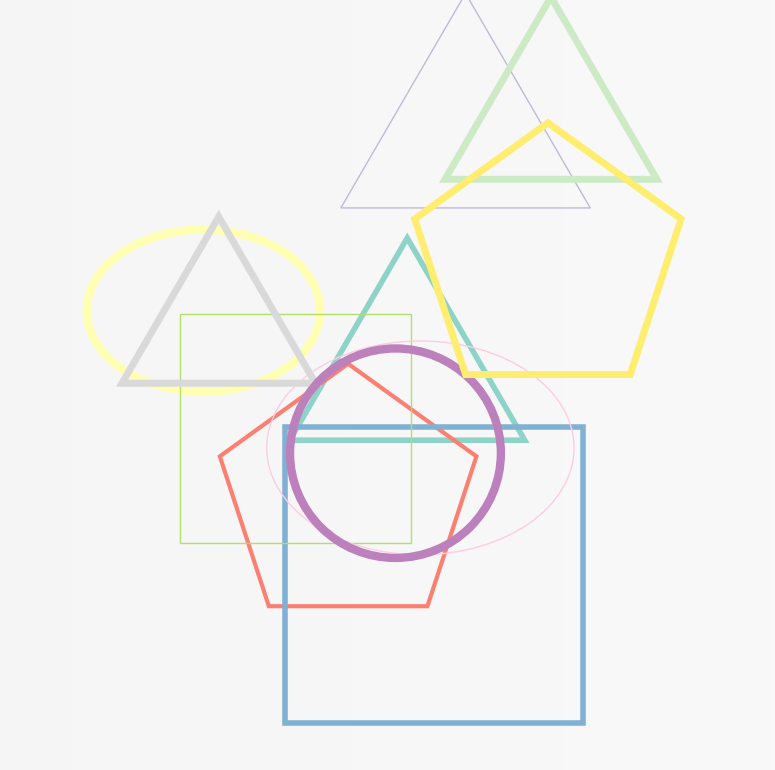[{"shape": "triangle", "thickness": 2, "radius": 0.88, "center": [0.525, 0.516]}, {"shape": "oval", "thickness": 3, "radius": 0.75, "center": [0.262, 0.596]}, {"shape": "triangle", "thickness": 0.5, "radius": 0.93, "center": [0.601, 0.823]}, {"shape": "pentagon", "thickness": 1.5, "radius": 0.87, "center": [0.449, 0.354]}, {"shape": "square", "thickness": 2, "radius": 0.96, "center": [0.56, 0.253]}, {"shape": "square", "thickness": 0.5, "radius": 0.74, "center": [0.382, 0.443]}, {"shape": "oval", "thickness": 0.5, "radius": 0.99, "center": [0.542, 0.418]}, {"shape": "triangle", "thickness": 2.5, "radius": 0.72, "center": [0.282, 0.574]}, {"shape": "circle", "thickness": 3, "radius": 0.68, "center": [0.51, 0.411]}, {"shape": "triangle", "thickness": 2.5, "radius": 0.79, "center": [0.711, 0.846]}, {"shape": "pentagon", "thickness": 2.5, "radius": 0.9, "center": [0.707, 0.66]}]